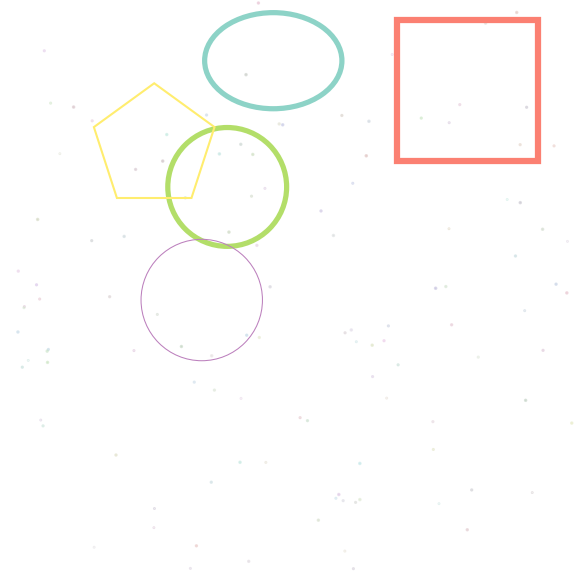[{"shape": "oval", "thickness": 2.5, "radius": 0.59, "center": [0.473, 0.894]}, {"shape": "square", "thickness": 3, "radius": 0.61, "center": [0.809, 0.842]}, {"shape": "circle", "thickness": 2.5, "radius": 0.51, "center": [0.393, 0.675]}, {"shape": "circle", "thickness": 0.5, "radius": 0.53, "center": [0.349, 0.48]}, {"shape": "pentagon", "thickness": 1, "radius": 0.55, "center": [0.267, 0.745]}]